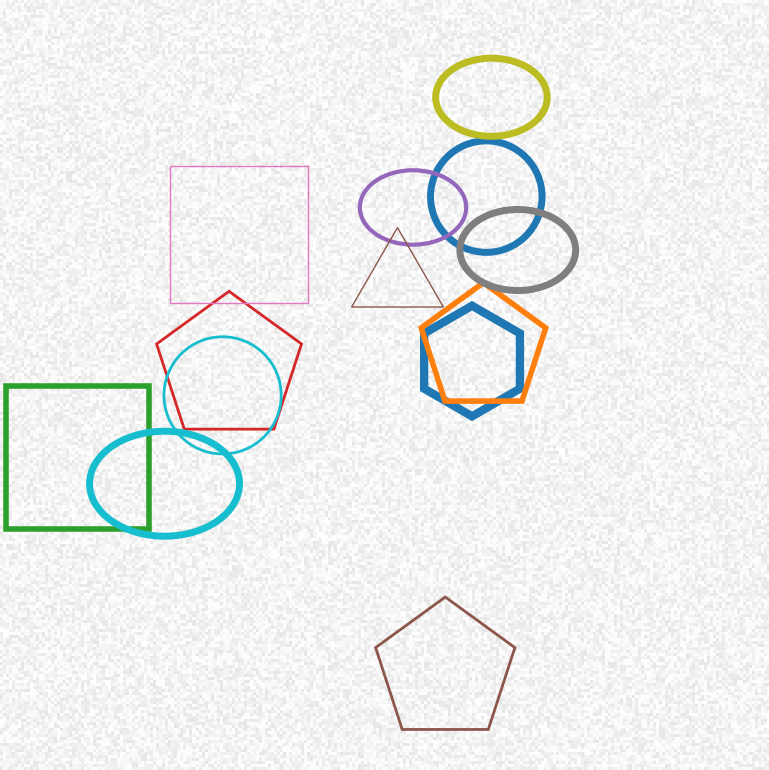[{"shape": "circle", "thickness": 2.5, "radius": 0.36, "center": [0.632, 0.745]}, {"shape": "hexagon", "thickness": 3, "radius": 0.36, "center": [0.613, 0.531]}, {"shape": "pentagon", "thickness": 2, "radius": 0.43, "center": [0.628, 0.548]}, {"shape": "square", "thickness": 2, "radius": 0.46, "center": [0.101, 0.406]}, {"shape": "pentagon", "thickness": 1, "radius": 0.49, "center": [0.297, 0.523]}, {"shape": "oval", "thickness": 1.5, "radius": 0.35, "center": [0.536, 0.731]}, {"shape": "pentagon", "thickness": 1, "radius": 0.48, "center": [0.578, 0.13]}, {"shape": "triangle", "thickness": 0.5, "radius": 0.34, "center": [0.516, 0.636]}, {"shape": "square", "thickness": 0.5, "radius": 0.45, "center": [0.31, 0.695]}, {"shape": "oval", "thickness": 2.5, "radius": 0.38, "center": [0.672, 0.675]}, {"shape": "oval", "thickness": 2.5, "radius": 0.36, "center": [0.638, 0.874]}, {"shape": "oval", "thickness": 2.5, "radius": 0.49, "center": [0.214, 0.372]}, {"shape": "circle", "thickness": 1, "radius": 0.38, "center": [0.289, 0.487]}]